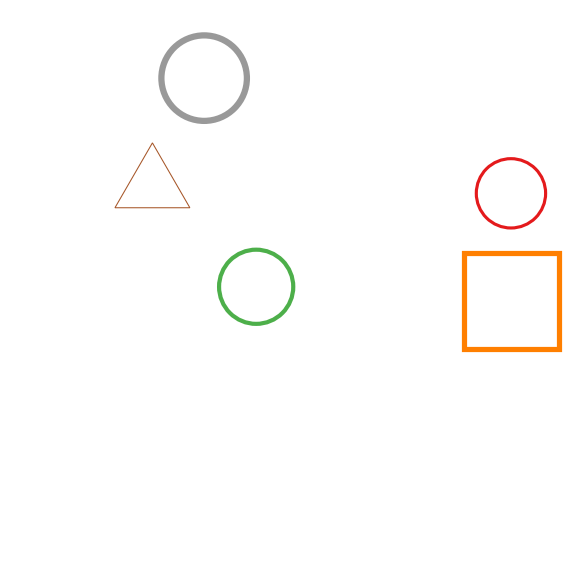[{"shape": "circle", "thickness": 1.5, "radius": 0.3, "center": [0.885, 0.664]}, {"shape": "circle", "thickness": 2, "radius": 0.32, "center": [0.444, 0.503]}, {"shape": "square", "thickness": 2.5, "radius": 0.41, "center": [0.885, 0.478]}, {"shape": "triangle", "thickness": 0.5, "radius": 0.37, "center": [0.264, 0.677]}, {"shape": "circle", "thickness": 3, "radius": 0.37, "center": [0.353, 0.864]}]